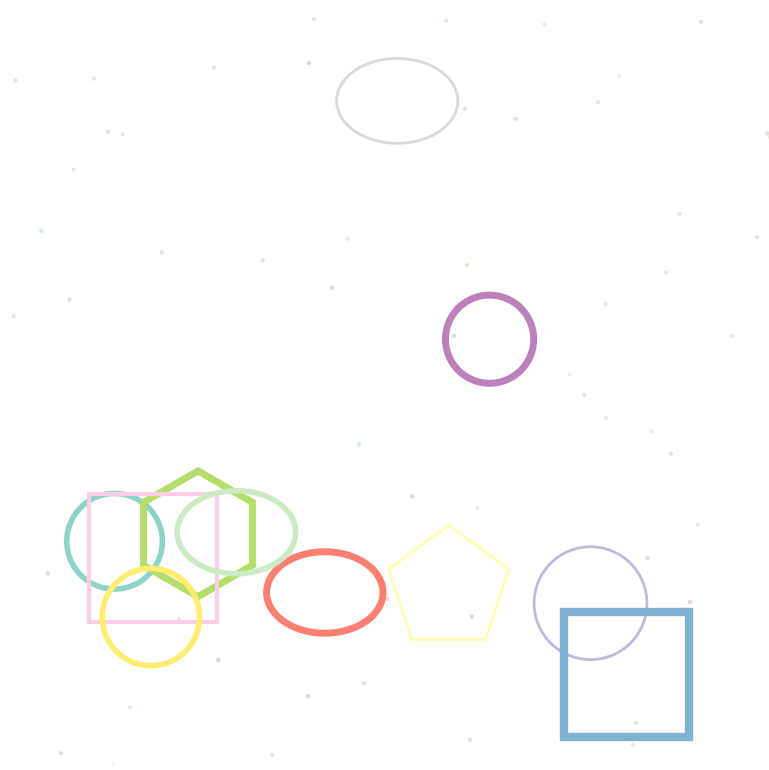[{"shape": "circle", "thickness": 2, "radius": 0.31, "center": [0.149, 0.297]}, {"shape": "pentagon", "thickness": 1, "radius": 0.41, "center": [0.583, 0.236]}, {"shape": "circle", "thickness": 1, "radius": 0.37, "center": [0.767, 0.217]}, {"shape": "oval", "thickness": 2.5, "radius": 0.38, "center": [0.422, 0.231]}, {"shape": "square", "thickness": 3, "radius": 0.41, "center": [0.814, 0.124]}, {"shape": "hexagon", "thickness": 2.5, "radius": 0.41, "center": [0.257, 0.307]}, {"shape": "square", "thickness": 1.5, "radius": 0.42, "center": [0.198, 0.276]}, {"shape": "oval", "thickness": 1, "radius": 0.39, "center": [0.516, 0.869]}, {"shape": "circle", "thickness": 2.5, "radius": 0.29, "center": [0.636, 0.559]}, {"shape": "oval", "thickness": 2, "radius": 0.39, "center": [0.307, 0.309]}, {"shape": "circle", "thickness": 2, "radius": 0.32, "center": [0.196, 0.199]}]